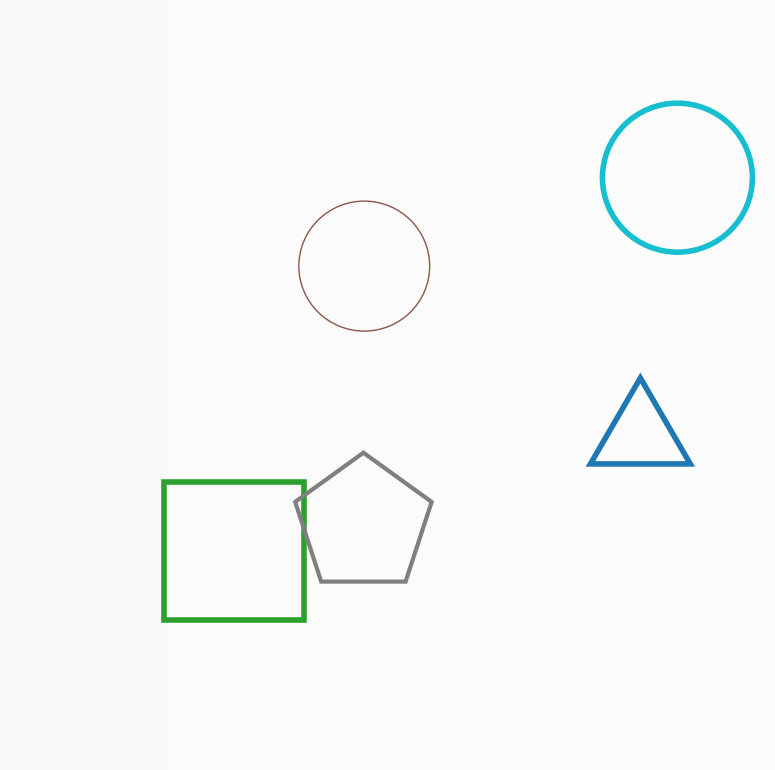[{"shape": "triangle", "thickness": 2, "radius": 0.37, "center": [0.826, 0.435]}, {"shape": "square", "thickness": 2, "radius": 0.45, "center": [0.302, 0.284]}, {"shape": "circle", "thickness": 0.5, "radius": 0.42, "center": [0.47, 0.654]}, {"shape": "pentagon", "thickness": 1.5, "radius": 0.46, "center": [0.469, 0.32]}, {"shape": "circle", "thickness": 2, "radius": 0.48, "center": [0.874, 0.769]}]